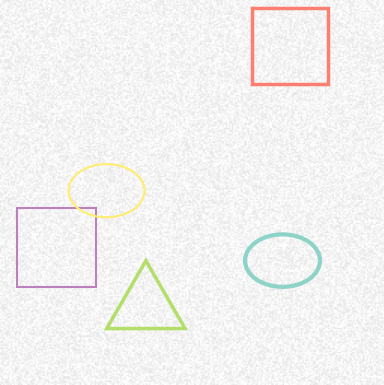[{"shape": "oval", "thickness": 3, "radius": 0.49, "center": [0.734, 0.323]}, {"shape": "square", "thickness": 2.5, "radius": 0.49, "center": [0.754, 0.881]}, {"shape": "triangle", "thickness": 2.5, "radius": 0.59, "center": [0.379, 0.205]}, {"shape": "square", "thickness": 1.5, "radius": 0.52, "center": [0.147, 0.357]}, {"shape": "oval", "thickness": 1.5, "radius": 0.49, "center": [0.277, 0.505]}]